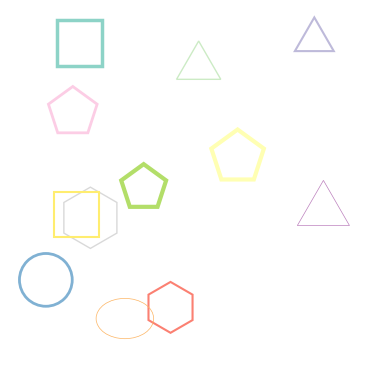[{"shape": "square", "thickness": 2.5, "radius": 0.29, "center": [0.207, 0.888]}, {"shape": "pentagon", "thickness": 3, "radius": 0.36, "center": [0.617, 0.592]}, {"shape": "triangle", "thickness": 1.5, "radius": 0.29, "center": [0.816, 0.896]}, {"shape": "hexagon", "thickness": 1.5, "radius": 0.33, "center": [0.443, 0.202]}, {"shape": "circle", "thickness": 2, "radius": 0.34, "center": [0.119, 0.273]}, {"shape": "oval", "thickness": 0.5, "radius": 0.37, "center": [0.324, 0.173]}, {"shape": "pentagon", "thickness": 3, "radius": 0.31, "center": [0.373, 0.512]}, {"shape": "pentagon", "thickness": 2, "radius": 0.33, "center": [0.189, 0.709]}, {"shape": "hexagon", "thickness": 1, "radius": 0.4, "center": [0.235, 0.434]}, {"shape": "triangle", "thickness": 0.5, "radius": 0.39, "center": [0.84, 0.453]}, {"shape": "triangle", "thickness": 1, "radius": 0.33, "center": [0.516, 0.827]}, {"shape": "square", "thickness": 1.5, "radius": 0.29, "center": [0.199, 0.442]}]